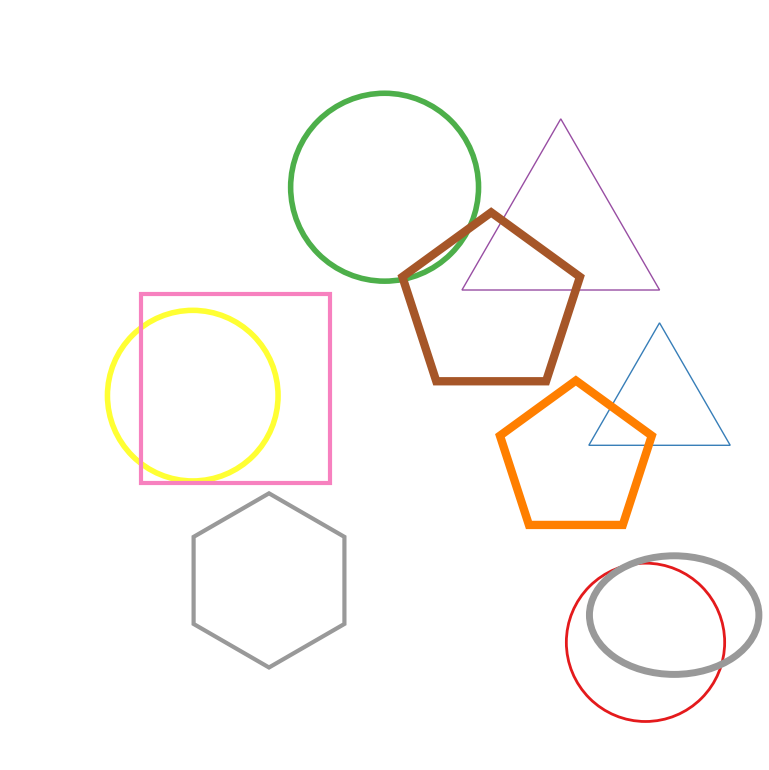[{"shape": "circle", "thickness": 1, "radius": 0.51, "center": [0.838, 0.166]}, {"shape": "triangle", "thickness": 0.5, "radius": 0.53, "center": [0.857, 0.475]}, {"shape": "circle", "thickness": 2, "radius": 0.61, "center": [0.499, 0.757]}, {"shape": "triangle", "thickness": 0.5, "radius": 0.74, "center": [0.728, 0.697]}, {"shape": "pentagon", "thickness": 3, "radius": 0.52, "center": [0.748, 0.402]}, {"shape": "circle", "thickness": 2, "radius": 0.55, "center": [0.25, 0.486]}, {"shape": "pentagon", "thickness": 3, "radius": 0.61, "center": [0.638, 0.603]}, {"shape": "square", "thickness": 1.5, "radius": 0.62, "center": [0.306, 0.496]}, {"shape": "hexagon", "thickness": 1.5, "radius": 0.57, "center": [0.349, 0.246]}, {"shape": "oval", "thickness": 2.5, "radius": 0.55, "center": [0.876, 0.201]}]